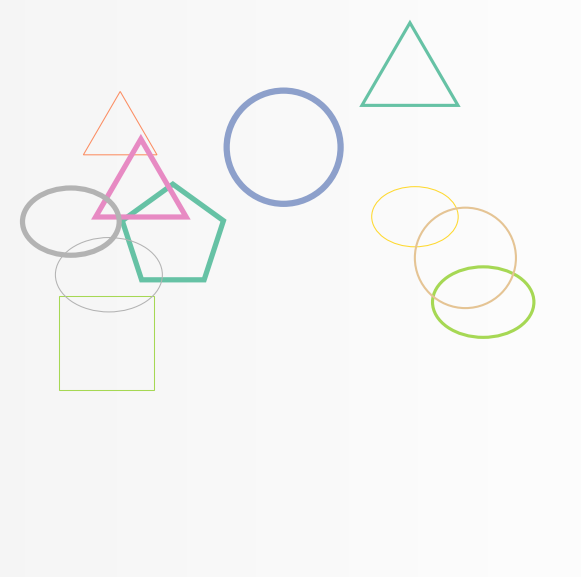[{"shape": "triangle", "thickness": 1.5, "radius": 0.48, "center": [0.705, 0.864]}, {"shape": "pentagon", "thickness": 2.5, "radius": 0.46, "center": [0.297, 0.589]}, {"shape": "triangle", "thickness": 0.5, "radius": 0.37, "center": [0.207, 0.768]}, {"shape": "circle", "thickness": 3, "radius": 0.49, "center": [0.488, 0.744]}, {"shape": "triangle", "thickness": 2.5, "radius": 0.45, "center": [0.242, 0.668]}, {"shape": "square", "thickness": 0.5, "radius": 0.41, "center": [0.183, 0.405]}, {"shape": "oval", "thickness": 1.5, "radius": 0.44, "center": [0.831, 0.476]}, {"shape": "oval", "thickness": 0.5, "radius": 0.37, "center": [0.714, 0.624]}, {"shape": "circle", "thickness": 1, "radius": 0.43, "center": [0.801, 0.553]}, {"shape": "oval", "thickness": 2.5, "radius": 0.42, "center": [0.122, 0.615]}, {"shape": "oval", "thickness": 0.5, "radius": 0.46, "center": [0.187, 0.523]}]